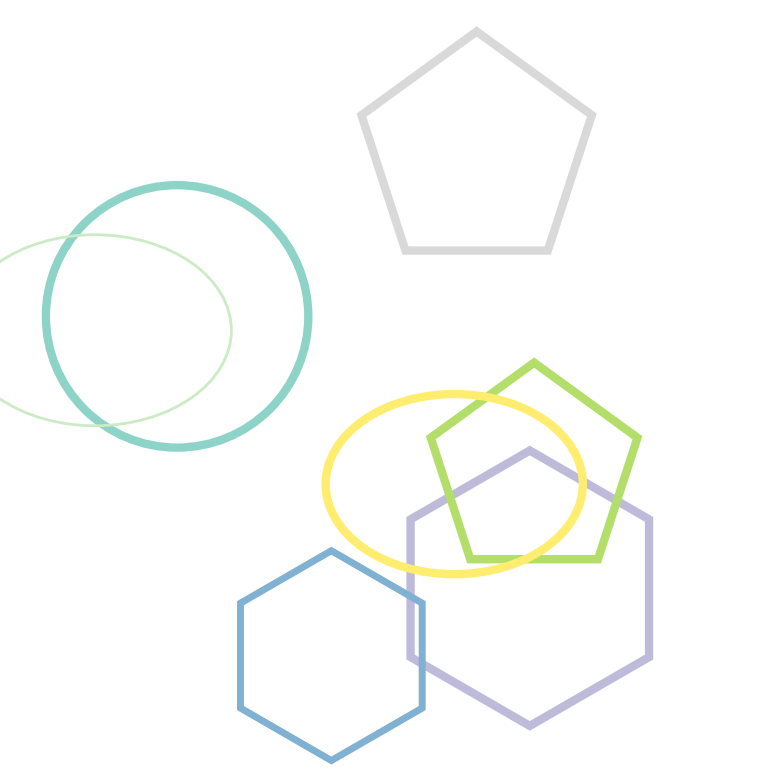[{"shape": "circle", "thickness": 3, "radius": 0.85, "center": [0.23, 0.589]}, {"shape": "hexagon", "thickness": 3, "radius": 0.89, "center": [0.688, 0.236]}, {"shape": "hexagon", "thickness": 2.5, "radius": 0.68, "center": [0.43, 0.149]}, {"shape": "pentagon", "thickness": 3, "radius": 0.71, "center": [0.694, 0.388]}, {"shape": "pentagon", "thickness": 3, "radius": 0.79, "center": [0.619, 0.802]}, {"shape": "oval", "thickness": 1, "radius": 0.89, "center": [0.123, 0.571]}, {"shape": "oval", "thickness": 3, "radius": 0.84, "center": [0.59, 0.371]}]